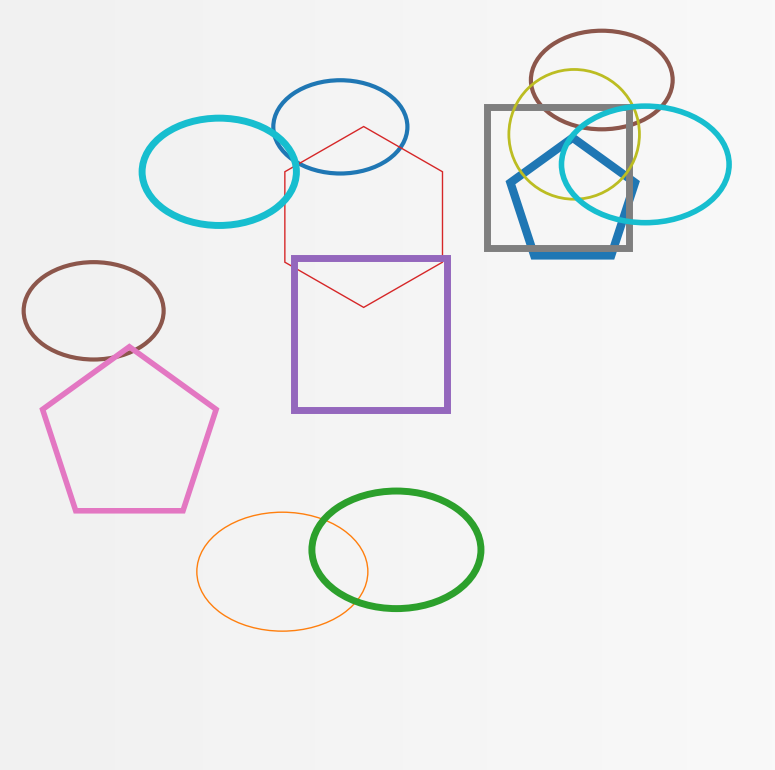[{"shape": "pentagon", "thickness": 3, "radius": 0.42, "center": [0.739, 0.737]}, {"shape": "oval", "thickness": 1.5, "radius": 0.43, "center": [0.439, 0.835]}, {"shape": "oval", "thickness": 0.5, "radius": 0.55, "center": [0.364, 0.258]}, {"shape": "oval", "thickness": 2.5, "radius": 0.55, "center": [0.512, 0.286]}, {"shape": "hexagon", "thickness": 0.5, "radius": 0.59, "center": [0.469, 0.718]}, {"shape": "square", "thickness": 2.5, "radius": 0.49, "center": [0.478, 0.566]}, {"shape": "oval", "thickness": 1.5, "radius": 0.46, "center": [0.776, 0.896]}, {"shape": "oval", "thickness": 1.5, "radius": 0.45, "center": [0.121, 0.596]}, {"shape": "pentagon", "thickness": 2, "radius": 0.59, "center": [0.167, 0.432]}, {"shape": "square", "thickness": 2.5, "radius": 0.46, "center": [0.72, 0.769]}, {"shape": "circle", "thickness": 1, "radius": 0.42, "center": [0.741, 0.826]}, {"shape": "oval", "thickness": 2, "radius": 0.54, "center": [0.833, 0.786]}, {"shape": "oval", "thickness": 2.5, "radius": 0.5, "center": [0.283, 0.777]}]